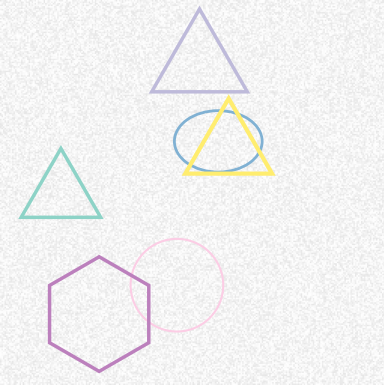[{"shape": "triangle", "thickness": 2.5, "radius": 0.6, "center": [0.158, 0.495]}, {"shape": "triangle", "thickness": 2.5, "radius": 0.72, "center": [0.518, 0.833]}, {"shape": "oval", "thickness": 2, "radius": 0.57, "center": [0.567, 0.633]}, {"shape": "circle", "thickness": 1.5, "radius": 0.6, "center": [0.46, 0.259]}, {"shape": "hexagon", "thickness": 2.5, "radius": 0.74, "center": [0.258, 0.184]}, {"shape": "triangle", "thickness": 3, "radius": 0.65, "center": [0.594, 0.614]}]